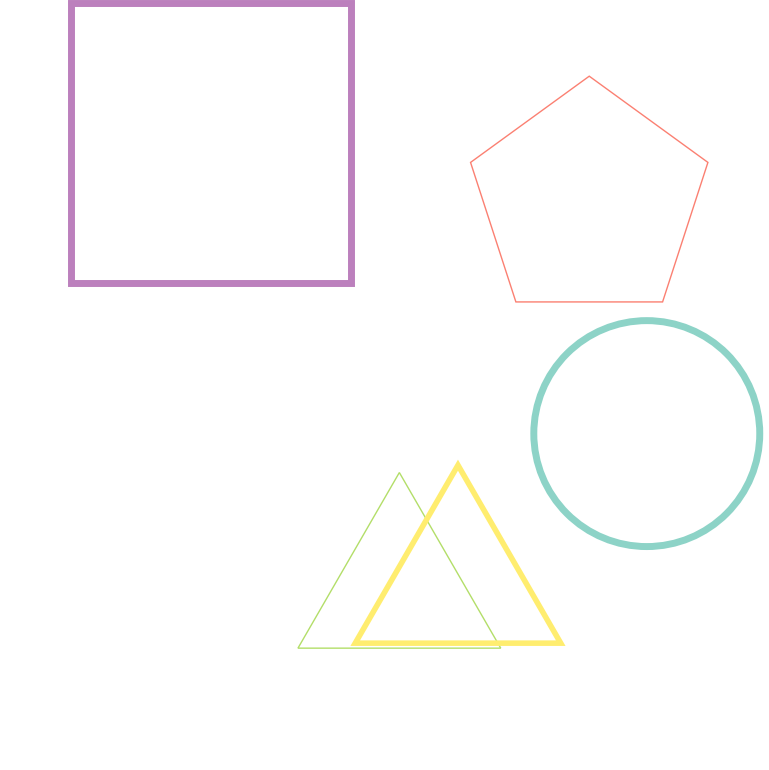[{"shape": "circle", "thickness": 2.5, "radius": 0.73, "center": [0.84, 0.437]}, {"shape": "pentagon", "thickness": 0.5, "radius": 0.81, "center": [0.765, 0.739]}, {"shape": "triangle", "thickness": 0.5, "radius": 0.76, "center": [0.519, 0.234]}, {"shape": "square", "thickness": 2.5, "radius": 0.91, "center": [0.274, 0.814]}, {"shape": "triangle", "thickness": 2, "radius": 0.77, "center": [0.595, 0.242]}]